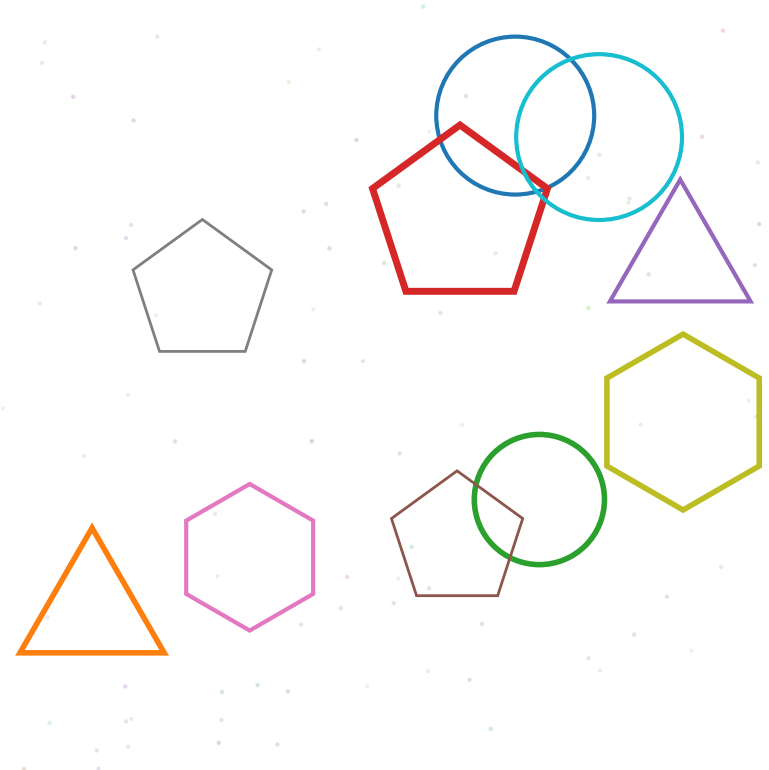[{"shape": "circle", "thickness": 1.5, "radius": 0.51, "center": [0.669, 0.85]}, {"shape": "triangle", "thickness": 2, "radius": 0.54, "center": [0.12, 0.206]}, {"shape": "circle", "thickness": 2, "radius": 0.42, "center": [0.701, 0.351]}, {"shape": "pentagon", "thickness": 2.5, "radius": 0.6, "center": [0.597, 0.718]}, {"shape": "triangle", "thickness": 1.5, "radius": 0.53, "center": [0.883, 0.661]}, {"shape": "pentagon", "thickness": 1, "radius": 0.45, "center": [0.594, 0.299]}, {"shape": "hexagon", "thickness": 1.5, "radius": 0.48, "center": [0.324, 0.276]}, {"shape": "pentagon", "thickness": 1, "radius": 0.47, "center": [0.263, 0.62]}, {"shape": "hexagon", "thickness": 2, "radius": 0.57, "center": [0.887, 0.452]}, {"shape": "circle", "thickness": 1.5, "radius": 0.54, "center": [0.778, 0.822]}]